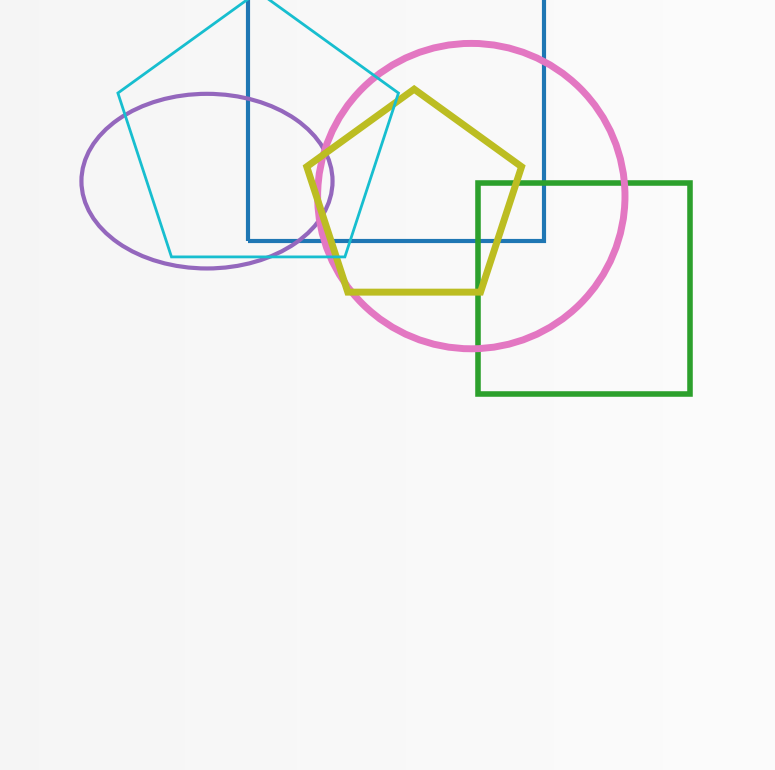[{"shape": "square", "thickness": 1.5, "radius": 0.95, "center": [0.511, 0.877]}, {"shape": "square", "thickness": 2, "radius": 0.68, "center": [0.753, 0.625]}, {"shape": "oval", "thickness": 1.5, "radius": 0.81, "center": [0.267, 0.765]}, {"shape": "circle", "thickness": 2.5, "radius": 0.99, "center": [0.608, 0.745]}, {"shape": "pentagon", "thickness": 2.5, "radius": 0.73, "center": [0.534, 0.738]}, {"shape": "pentagon", "thickness": 1, "radius": 0.95, "center": [0.333, 0.82]}]